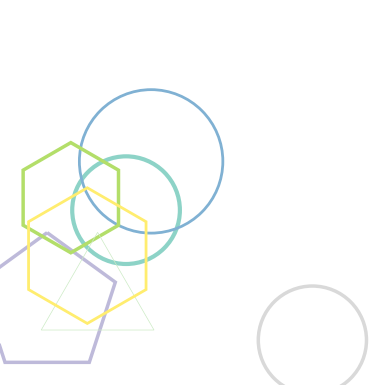[{"shape": "circle", "thickness": 3, "radius": 0.7, "center": [0.327, 0.454]}, {"shape": "pentagon", "thickness": 2.5, "radius": 0.93, "center": [0.122, 0.209]}, {"shape": "circle", "thickness": 2, "radius": 0.93, "center": [0.392, 0.581]}, {"shape": "hexagon", "thickness": 2.5, "radius": 0.71, "center": [0.184, 0.487]}, {"shape": "circle", "thickness": 2.5, "radius": 0.7, "center": [0.811, 0.117]}, {"shape": "triangle", "thickness": 0.5, "radius": 0.85, "center": [0.254, 0.227]}, {"shape": "hexagon", "thickness": 2, "radius": 0.88, "center": [0.227, 0.336]}]